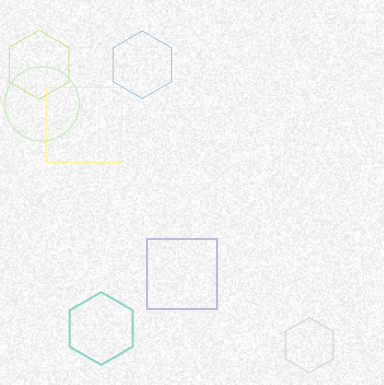[{"shape": "hexagon", "thickness": 1.5, "radius": 0.47, "center": [0.263, 0.147]}, {"shape": "square", "thickness": 1.5, "radius": 0.45, "center": [0.472, 0.287]}, {"shape": "hexagon", "thickness": 0.5, "radius": 0.44, "center": [0.37, 0.832]}, {"shape": "hexagon", "thickness": 0.5, "radius": 0.45, "center": [0.101, 0.832]}, {"shape": "hexagon", "thickness": 1, "radius": 0.36, "center": [0.804, 0.103]}, {"shape": "circle", "thickness": 1, "radius": 0.48, "center": [0.109, 0.73]}, {"shape": "square", "thickness": 0.5, "radius": 0.49, "center": [0.217, 0.677]}]